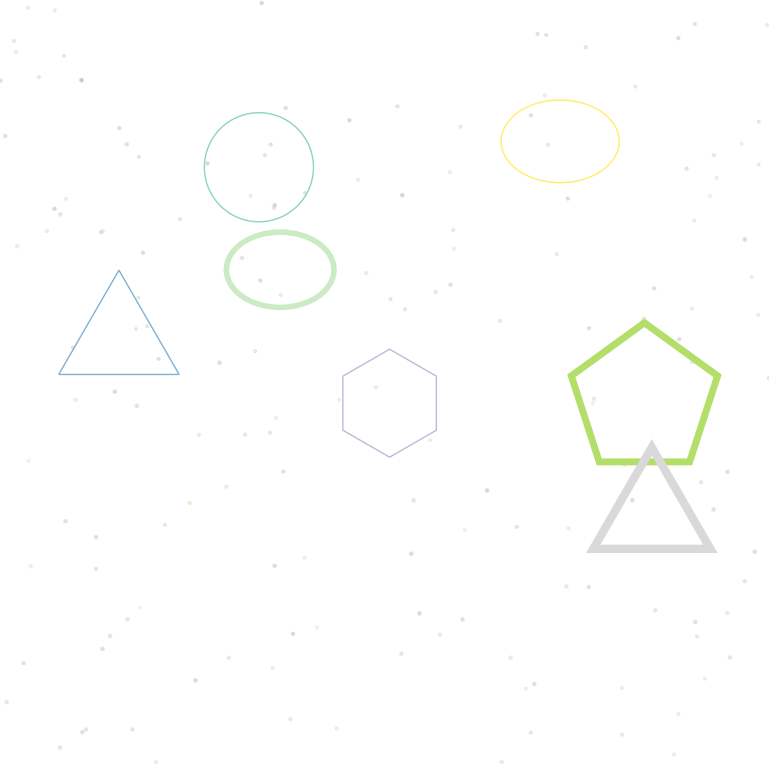[{"shape": "circle", "thickness": 0.5, "radius": 0.35, "center": [0.336, 0.783]}, {"shape": "hexagon", "thickness": 0.5, "radius": 0.35, "center": [0.506, 0.476]}, {"shape": "triangle", "thickness": 0.5, "radius": 0.45, "center": [0.154, 0.559]}, {"shape": "pentagon", "thickness": 2.5, "radius": 0.5, "center": [0.837, 0.481]}, {"shape": "triangle", "thickness": 3, "radius": 0.44, "center": [0.847, 0.331]}, {"shape": "oval", "thickness": 2, "radius": 0.35, "center": [0.364, 0.65]}, {"shape": "oval", "thickness": 0.5, "radius": 0.38, "center": [0.727, 0.816]}]